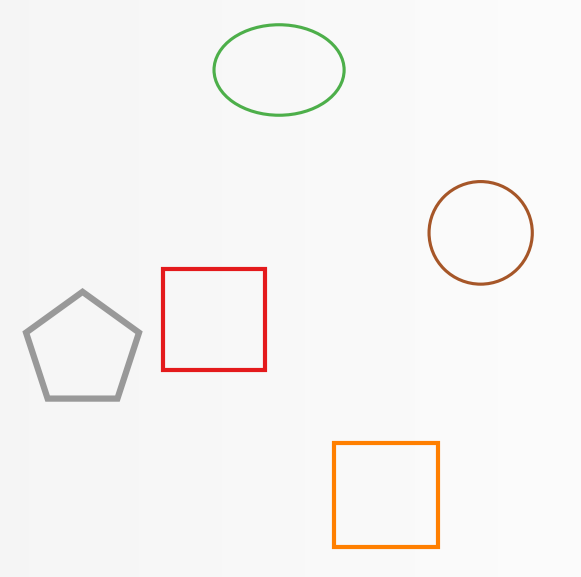[{"shape": "square", "thickness": 2, "radius": 0.44, "center": [0.368, 0.446]}, {"shape": "oval", "thickness": 1.5, "radius": 0.56, "center": [0.48, 0.878]}, {"shape": "square", "thickness": 2, "radius": 0.45, "center": [0.664, 0.143]}, {"shape": "circle", "thickness": 1.5, "radius": 0.44, "center": [0.827, 0.596]}, {"shape": "pentagon", "thickness": 3, "radius": 0.51, "center": [0.142, 0.392]}]